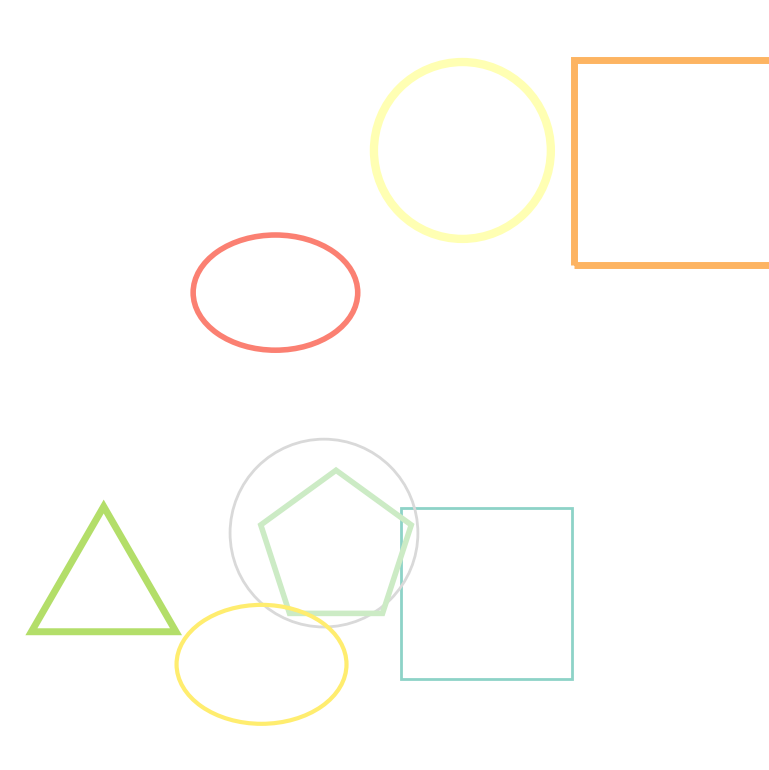[{"shape": "square", "thickness": 1, "radius": 0.56, "center": [0.631, 0.229]}, {"shape": "circle", "thickness": 3, "radius": 0.57, "center": [0.601, 0.805]}, {"shape": "oval", "thickness": 2, "radius": 0.53, "center": [0.358, 0.62]}, {"shape": "square", "thickness": 2.5, "radius": 0.67, "center": [0.879, 0.789]}, {"shape": "triangle", "thickness": 2.5, "radius": 0.54, "center": [0.135, 0.234]}, {"shape": "circle", "thickness": 1, "radius": 0.61, "center": [0.421, 0.308]}, {"shape": "pentagon", "thickness": 2, "radius": 0.51, "center": [0.436, 0.287]}, {"shape": "oval", "thickness": 1.5, "radius": 0.55, "center": [0.34, 0.137]}]